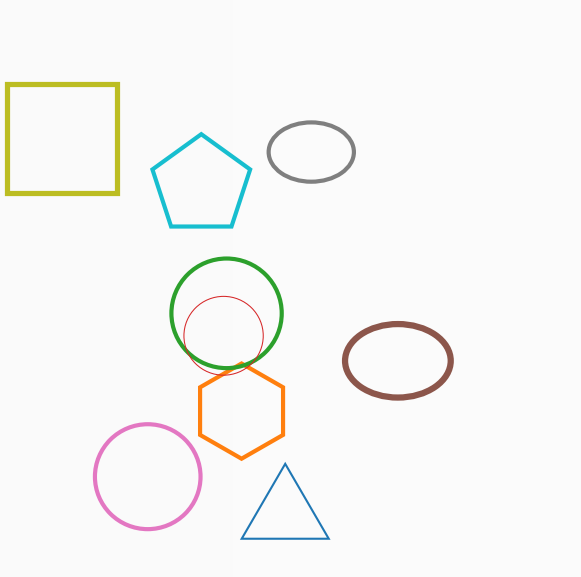[{"shape": "triangle", "thickness": 1, "radius": 0.43, "center": [0.491, 0.109]}, {"shape": "hexagon", "thickness": 2, "radius": 0.41, "center": [0.416, 0.287]}, {"shape": "circle", "thickness": 2, "radius": 0.47, "center": [0.39, 0.457]}, {"shape": "circle", "thickness": 0.5, "radius": 0.34, "center": [0.385, 0.418]}, {"shape": "oval", "thickness": 3, "radius": 0.45, "center": [0.685, 0.374]}, {"shape": "circle", "thickness": 2, "radius": 0.45, "center": [0.254, 0.174]}, {"shape": "oval", "thickness": 2, "radius": 0.37, "center": [0.536, 0.736]}, {"shape": "square", "thickness": 2.5, "radius": 0.47, "center": [0.107, 0.759]}, {"shape": "pentagon", "thickness": 2, "radius": 0.44, "center": [0.346, 0.678]}]